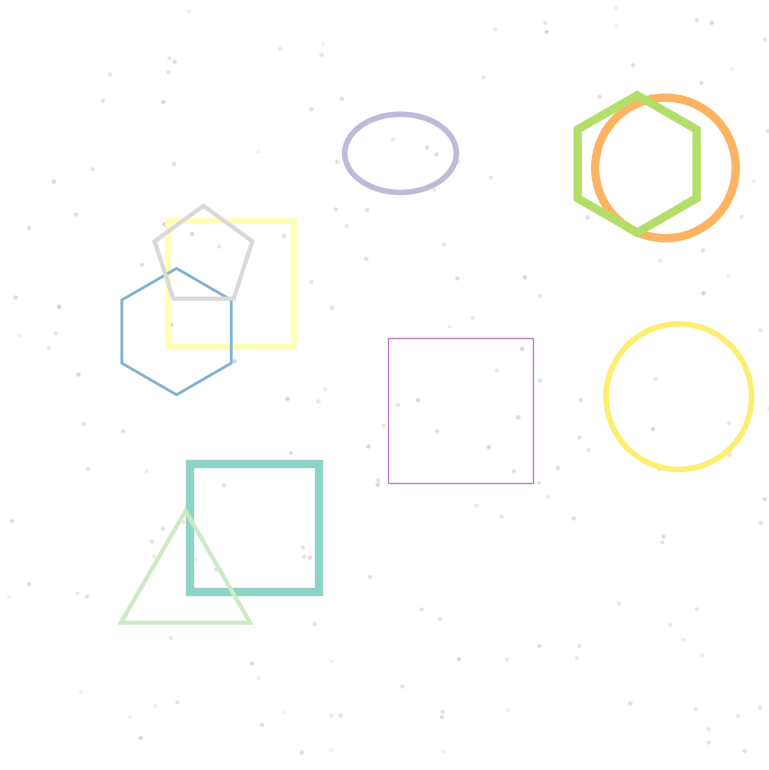[{"shape": "square", "thickness": 3, "radius": 0.42, "center": [0.331, 0.314]}, {"shape": "square", "thickness": 2, "radius": 0.41, "center": [0.3, 0.631]}, {"shape": "oval", "thickness": 2, "radius": 0.36, "center": [0.52, 0.801]}, {"shape": "hexagon", "thickness": 1, "radius": 0.41, "center": [0.229, 0.569]}, {"shape": "circle", "thickness": 3, "radius": 0.46, "center": [0.864, 0.782]}, {"shape": "hexagon", "thickness": 3, "radius": 0.45, "center": [0.827, 0.787]}, {"shape": "pentagon", "thickness": 1.5, "radius": 0.33, "center": [0.264, 0.666]}, {"shape": "square", "thickness": 0.5, "radius": 0.47, "center": [0.598, 0.467]}, {"shape": "triangle", "thickness": 1.5, "radius": 0.48, "center": [0.241, 0.24]}, {"shape": "circle", "thickness": 2, "radius": 0.47, "center": [0.882, 0.485]}]